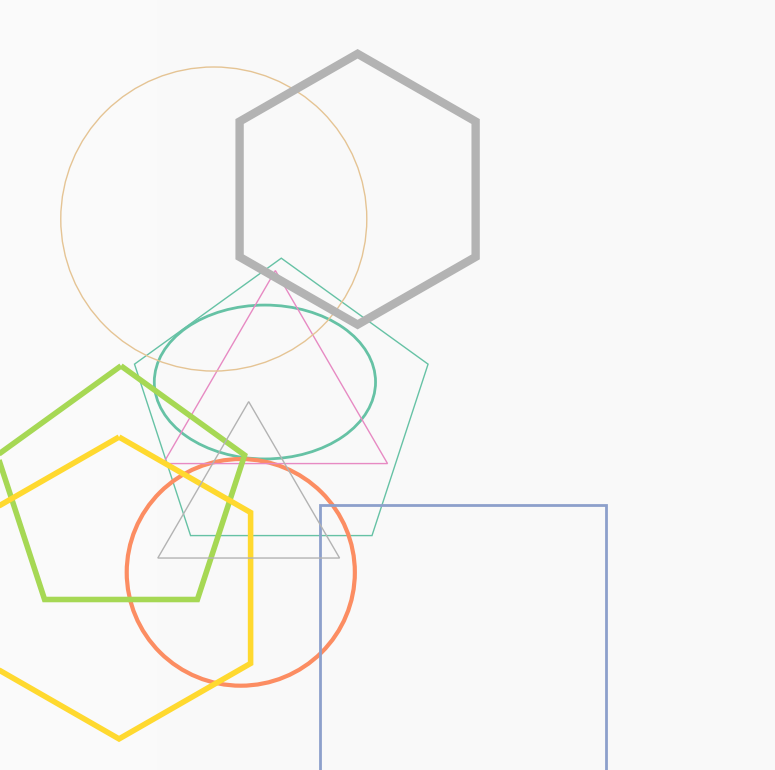[{"shape": "oval", "thickness": 1, "radius": 0.71, "center": [0.342, 0.504]}, {"shape": "pentagon", "thickness": 0.5, "radius": 1.0, "center": [0.363, 0.466]}, {"shape": "circle", "thickness": 1.5, "radius": 0.74, "center": [0.311, 0.257]}, {"shape": "square", "thickness": 1, "radius": 0.92, "center": [0.597, 0.159]}, {"shape": "triangle", "thickness": 0.5, "radius": 0.84, "center": [0.355, 0.482]}, {"shape": "pentagon", "thickness": 2, "radius": 0.84, "center": [0.156, 0.357]}, {"shape": "hexagon", "thickness": 2, "radius": 0.98, "center": [0.154, 0.236]}, {"shape": "circle", "thickness": 0.5, "radius": 0.99, "center": [0.276, 0.716]}, {"shape": "hexagon", "thickness": 3, "radius": 0.88, "center": [0.461, 0.754]}, {"shape": "triangle", "thickness": 0.5, "radius": 0.68, "center": [0.321, 0.343]}]